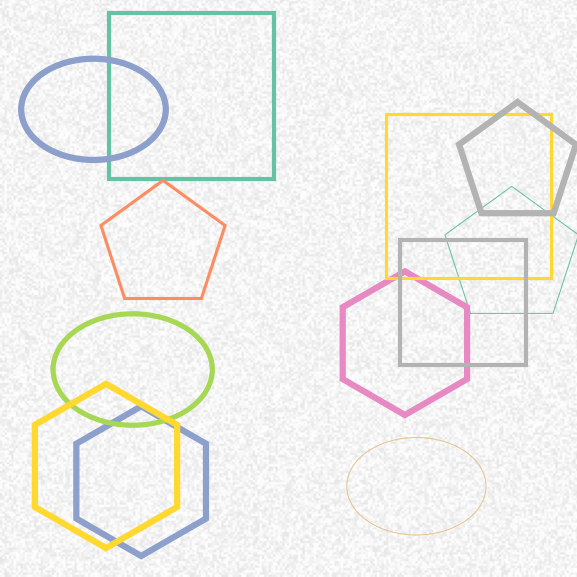[{"shape": "pentagon", "thickness": 0.5, "radius": 0.61, "center": [0.886, 0.555]}, {"shape": "square", "thickness": 2, "radius": 0.72, "center": [0.332, 0.833]}, {"shape": "pentagon", "thickness": 1.5, "radius": 0.57, "center": [0.282, 0.574]}, {"shape": "hexagon", "thickness": 3, "radius": 0.65, "center": [0.244, 0.166]}, {"shape": "oval", "thickness": 3, "radius": 0.63, "center": [0.162, 0.81]}, {"shape": "hexagon", "thickness": 3, "radius": 0.62, "center": [0.701, 0.405]}, {"shape": "oval", "thickness": 2.5, "radius": 0.69, "center": [0.23, 0.359]}, {"shape": "square", "thickness": 1.5, "radius": 0.71, "center": [0.811, 0.66]}, {"shape": "hexagon", "thickness": 3, "radius": 0.71, "center": [0.184, 0.192]}, {"shape": "oval", "thickness": 0.5, "radius": 0.6, "center": [0.721, 0.157]}, {"shape": "square", "thickness": 2, "radius": 0.54, "center": [0.802, 0.475]}, {"shape": "pentagon", "thickness": 3, "radius": 0.53, "center": [0.896, 0.716]}]